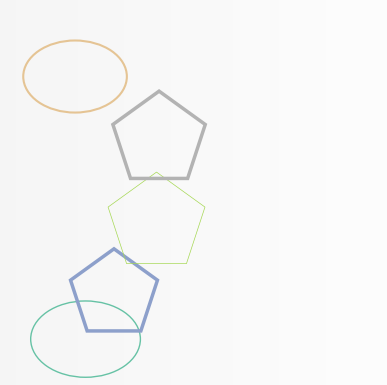[{"shape": "oval", "thickness": 1, "radius": 0.71, "center": [0.221, 0.119]}, {"shape": "pentagon", "thickness": 2.5, "radius": 0.59, "center": [0.294, 0.236]}, {"shape": "pentagon", "thickness": 0.5, "radius": 0.66, "center": [0.404, 0.422]}, {"shape": "oval", "thickness": 1.5, "radius": 0.67, "center": [0.194, 0.801]}, {"shape": "pentagon", "thickness": 2.5, "radius": 0.63, "center": [0.411, 0.638]}]